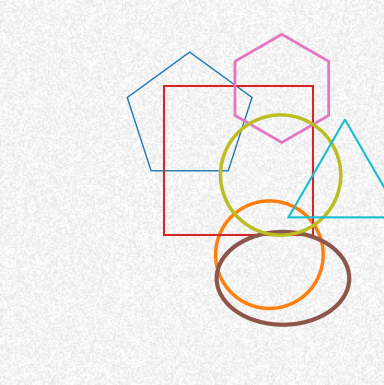[{"shape": "pentagon", "thickness": 1, "radius": 0.85, "center": [0.493, 0.694]}, {"shape": "circle", "thickness": 2.5, "radius": 0.7, "center": [0.7, 0.338]}, {"shape": "square", "thickness": 1.5, "radius": 0.97, "center": [0.62, 0.583]}, {"shape": "oval", "thickness": 3, "radius": 0.86, "center": [0.735, 0.277]}, {"shape": "hexagon", "thickness": 2, "radius": 0.7, "center": [0.732, 0.77]}, {"shape": "circle", "thickness": 2.5, "radius": 0.78, "center": [0.729, 0.545]}, {"shape": "triangle", "thickness": 1.5, "radius": 0.85, "center": [0.896, 0.52]}]